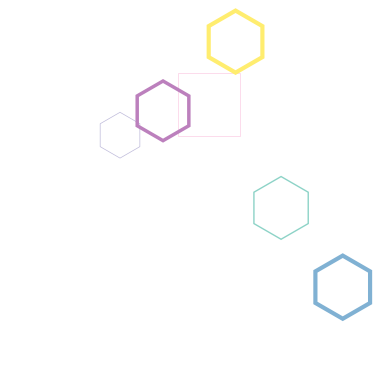[{"shape": "hexagon", "thickness": 1, "radius": 0.41, "center": [0.73, 0.46]}, {"shape": "hexagon", "thickness": 0.5, "radius": 0.3, "center": [0.312, 0.649]}, {"shape": "hexagon", "thickness": 3, "radius": 0.41, "center": [0.89, 0.254]}, {"shape": "square", "thickness": 0.5, "radius": 0.41, "center": [0.543, 0.728]}, {"shape": "hexagon", "thickness": 2.5, "radius": 0.39, "center": [0.423, 0.712]}, {"shape": "hexagon", "thickness": 3, "radius": 0.4, "center": [0.612, 0.892]}]